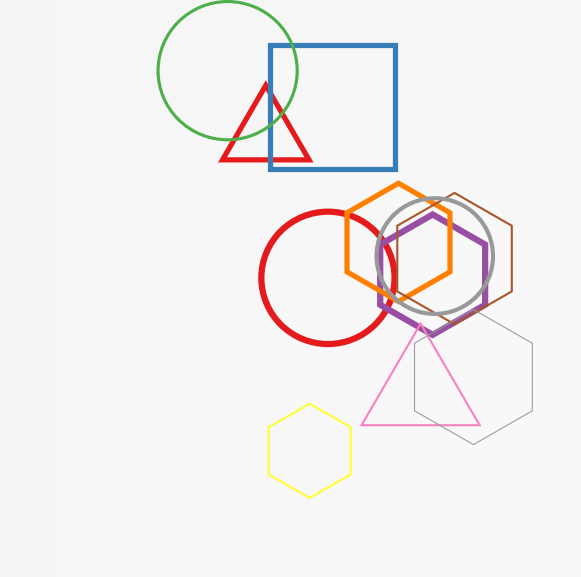[{"shape": "circle", "thickness": 3, "radius": 0.57, "center": [0.564, 0.518]}, {"shape": "triangle", "thickness": 2.5, "radius": 0.43, "center": [0.457, 0.765]}, {"shape": "square", "thickness": 2.5, "radius": 0.54, "center": [0.571, 0.815]}, {"shape": "circle", "thickness": 1.5, "radius": 0.6, "center": [0.392, 0.877]}, {"shape": "hexagon", "thickness": 3, "radius": 0.52, "center": [0.744, 0.523]}, {"shape": "hexagon", "thickness": 2.5, "radius": 0.51, "center": [0.686, 0.58]}, {"shape": "hexagon", "thickness": 1, "radius": 0.41, "center": [0.533, 0.218]}, {"shape": "hexagon", "thickness": 1, "radius": 0.57, "center": [0.782, 0.551]}, {"shape": "triangle", "thickness": 1, "radius": 0.59, "center": [0.724, 0.321]}, {"shape": "hexagon", "thickness": 0.5, "radius": 0.59, "center": [0.814, 0.346]}, {"shape": "circle", "thickness": 2, "radius": 0.5, "center": [0.748, 0.556]}]